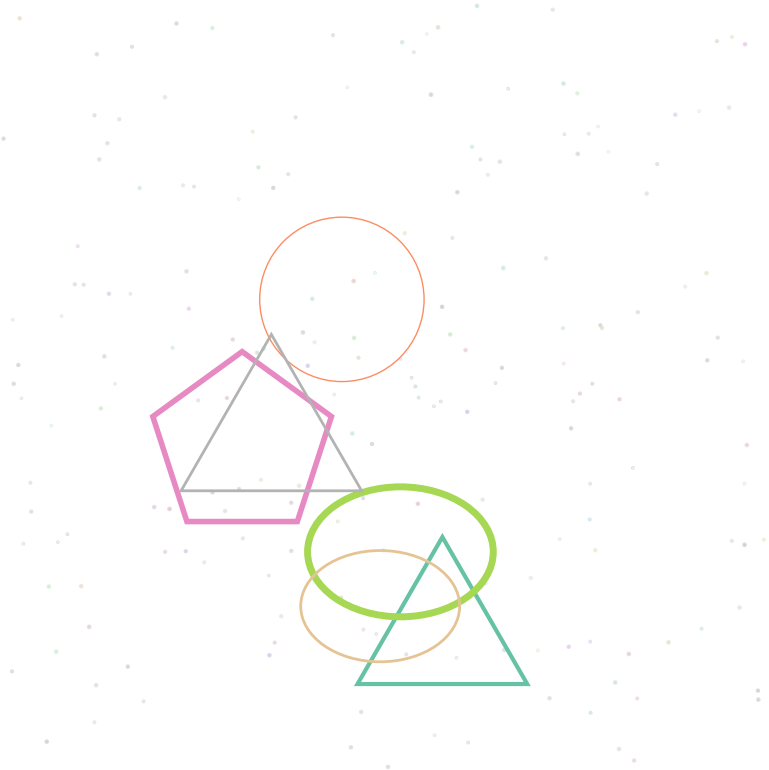[{"shape": "triangle", "thickness": 1.5, "radius": 0.64, "center": [0.575, 0.175]}, {"shape": "circle", "thickness": 0.5, "radius": 0.53, "center": [0.444, 0.611]}, {"shape": "pentagon", "thickness": 2, "radius": 0.61, "center": [0.314, 0.421]}, {"shape": "oval", "thickness": 2.5, "radius": 0.6, "center": [0.52, 0.283]}, {"shape": "oval", "thickness": 1, "radius": 0.52, "center": [0.494, 0.213]}, {"shape": "triangle", "thickness": 1, "radius": 0.68, "center": [0.352, 0.43]}]